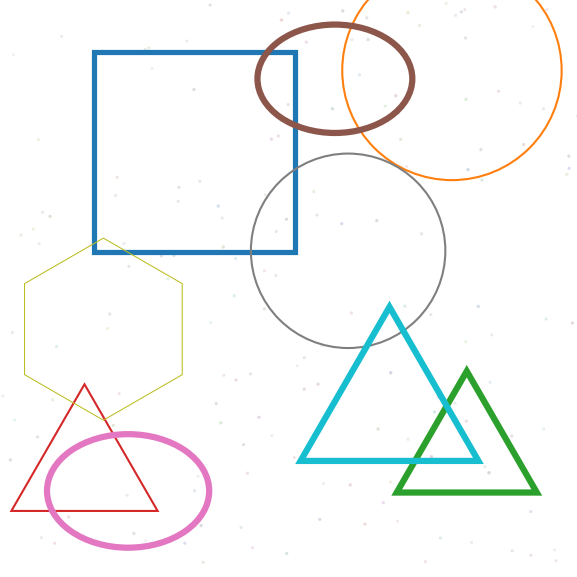[{"shape": "square", "thickness": 2.5, "radius": 0.87, "center": [0.337, 0.736]}, {"shape": "circle", "thickness": 1, "radius": 0.95, "center": [0.783, 0.877]}, {"shape": "triangle", "thickness": 3, "radius": 0.7, "center": [0.808, 0.216]}, {"shape": "triangle", "thickness": 1, "radius": 0.73, "center": [0.146, 0.187]}, {"shape": "oval", "thickness": 3, "radius": 0.67, "center": [0.58, 0.863]}, {"shape": "oval", "thickness": 3, "radius": 0.7, "center": [0.222, 0.149]}, {"shape": "circle", "thickness": 1, "radius": 0.84, "center": [0.603, 0.565]}, {"shape": "hexagon", "thickness": 0.5, "radius": 0.79, "center": [0.179, 0.429]}, {"shape": "triangle", "thickness": 3, "radius": 0.89, "center": [0.674, 0.29]}]